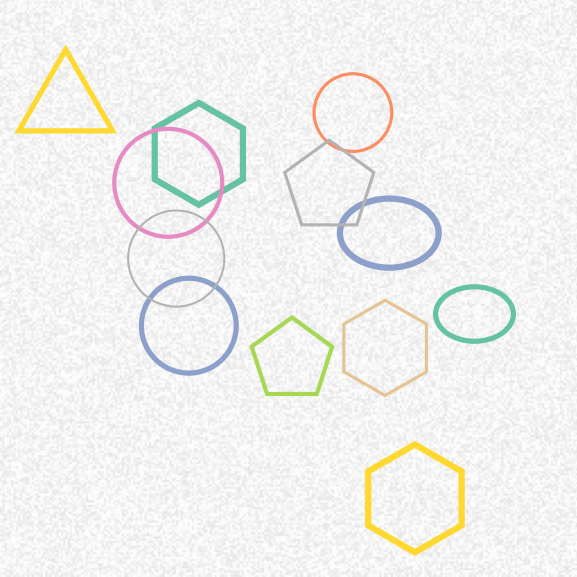[{"shape": "hexagon", "thickness": 3, "radius": 0.44, "center": [0.344, 0.733]}, {"shape": "oval", "thickness": 2.5, "radius": 0.34, "center": [0.822, 0.455]}, {"shape": "circle", "thickness": 1.5, "radius": 0.34, "center": [0.611, 0.804]}, {"shape": "circle", "thickness": 2.5, "radius": 0.41, "center": [0.327, 0.435]}, {"shape": "oval", "thickness": 3, "radius": 0.43, "center": [0.674, 0.595]}, {"shape": "circle", "thickness": 2, "radius": 0.47, "center": [0.291, 0.683]}, {"shape": "pentagon", "thickness": 2, "radius": 0.37, "center": [0.505, 0.376]}, {"shape": "triangle", "thickness": 2.5, "radius": 0.47, "center": [0.114, 0.819]}, {"shape": "hexagon", "thickness": 3, "radius": 0.47, "center": [0.718, 0.136]}, {"shape": "hexagon", "thickness": 1.5, "radius": 0.41, "center": [0.667, 0.397]}, {"shape": "circle", "thickness": 1, "radius": 0.42, "center": [0.305, 0.551]}, {"shape": "pentagon", "thickness": 1.5, "radius": 0.41, "center": [0.57, 0.675]}]